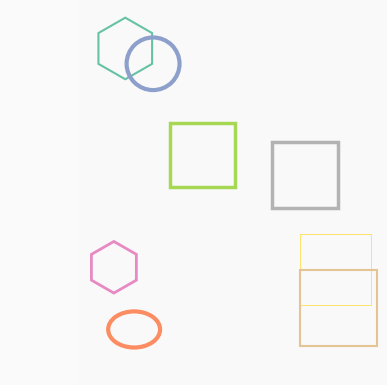[{"shape": "hexagon", "thickness": 1.5, "radius": 0.4, "center": [0.323, 0.874]}, {"shape": "oval", "thickness": 3, "radius": 0.33, "center": [0.346, 0.144]}, {"shape": "circle", "thickness": 3, "radius": 0.34, "center": [0.395, 0.834]}, {"shape": "hexagon", "thickness": 2, "radius": 0.33, "center": [0.294, 0.306]}, {"shape": "square", "thickness": 2.5, "radius": 0.42, "center": [0.523, 0.597]}, {"shape": "square", "thickness": 0.5, "radius": 0.46, "center": [0.866, 0.3]}, {"shape": "square", "thickness": 1.5, "radius": 0.5, "center": [0.873, 0.2]}, {"shape": "square", "thickness": 2.5, "radius": 0.43, "center": [0.787, 0.546]}]